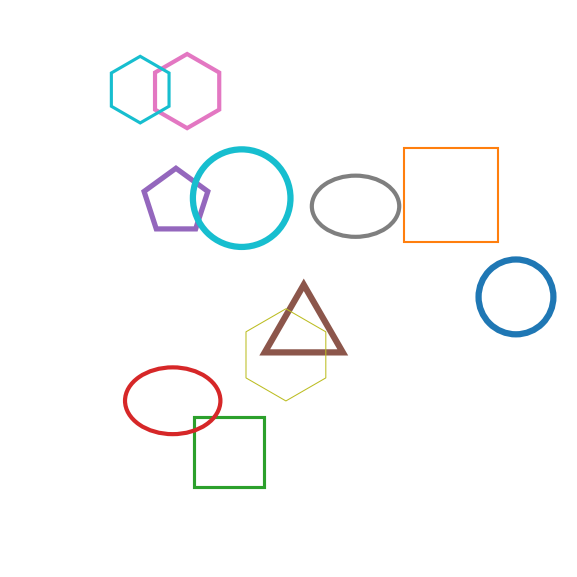[{"shape": "circle", "thickness": 3, "radius": 0.32, "center": [0.893, 0.485]}, {"shape": "square", "thickness": 1, "radius": 0.41, "center": [0.781, 0.662]}, {"shape": "square", "thickness": 1.5, "radius": 0.3, "center": [0.397, 0.216]}, {"shape": "oval", "thickness": 2, "radius": 0.41, "center": [0.299, 0.305]}, {"shape": "pentagon", "thickness": 2.5, "radius": 0.29, "center": [0.305, 0.65]}, {"shape": "triangle", "thickness": 3, "radius": 0.39, "center": [0.526, 0.428]}, {"shape": "hexagon", "thickness": 2, "radius": 0.32, "center": [0.324, 0.841]}, {"shape": "oval", "thickness": 2, "radius": 0.38, "center": [0.616, 0.642]}, {"shape": "hexagon", "thickness": 0.5, "radius": 0.4, "center": [0.495, 0.385]}, {"shape": "circle", "thickness": 3, "radius": 0.42, "center": [0.419, 0.656]}, {"shape": "hexagon", "thickness": 1.5, "radius": 0.29, "center": [0.243, 0.844]}]